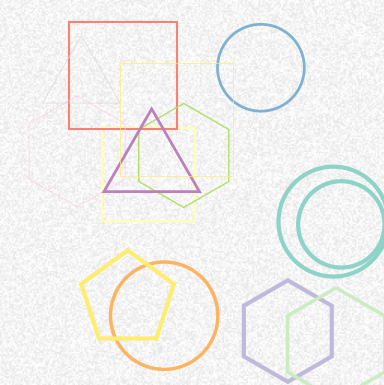[{"shape": "circle", "thickness": 3, "radius": 0.71, "center": [0.866, 0.424]}, {"shape": "circle", "thickness": 3, "radius": 0.56, "center": [0.887, 0.417]}, {"shape": "square", "thickness": 1.5, "radius": 0.61, "center": [0.385, 0.547]}, {"shape": "hexagon", "thickness": 3, "radius": 0.66, "center": [0.748, 0.14]}, {"shape": "square", "thickness": 1.5, "radius": 0.7, "center": [0.319, 0.804]}, {"shape": "circle", "thickness": 2, "radius": 0.56, "center": [0.678, 0.824]}, {"shape": "circle", "thickness": 2.5, "radius": 0.7, "center": [0.426, 0.18]}, {"shape": "hexagon", "thickness": 1, "radius": 0.68, "center": [0.477, 0.596]}, {"shape": "hexagon", "thickness": 0.5, "radius": 0.72, "center": [0.2, 0.607]}, {"shape": "triangle", "thickness": 0.5, "radius": 0.58, "center": [0.211, 0.791]}, {"shape": "triangle", "thickness": 2, "radius": 0.72, "center": [0.394, 0.574]}, {"shape": "hexagon", "thickness": 2.5, "radius": 0.73, "center": [0.873, 0.107]}, {"shape": "square", "thickness": 0.5, "radius": 0.73, "center": [0.458, 0.689]}, {"shape": "pentagon", "thickness": 3, "radius": 0.63, "center": [0.331, 0.223]}]